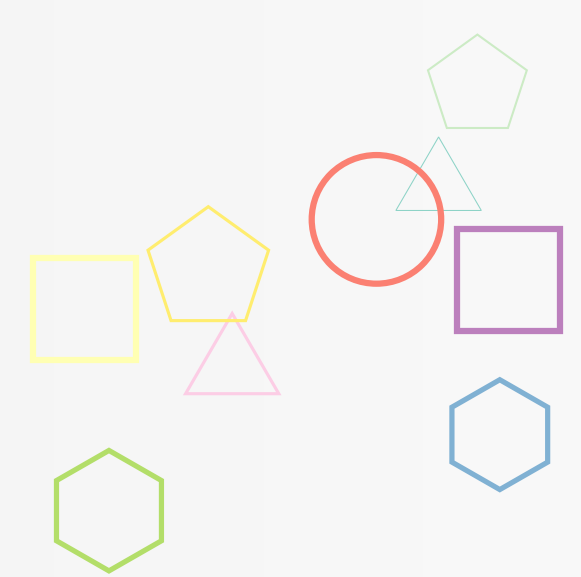[{"shape": "triangle", "thickness": 0.5, "radius": 0.42, "center": [0.755, 0.677]}, {"shape": "square", "thickness": 3, "radius": 0.44, "center": [0.145, 0.464]}, {"shape": "circle", "thickness": 3, "radius": 0.56, "center": [0.648, 0.619]}, {"shape": "hexagon", "thickness": 2.5, "radius": 0.48, "center": [0.86, 0.246]}, {"shape": "hexagon", "thickness": 2.5, "radius": 0.52, "center": [0.187, 0.115]}, {"shape": "triangle", "thickness": 1.5, "radius": 0.46, "center": [0.399, 0.364]}, {"shape": "square", "thickness": 3, "radius": 0.44, "center": [0.874, 0.515]}, {"shape": "pentagon", "thickness": 1, "radius": 0.45, "center": [0.821, 0.85]}, {"shape": "pentagon", "thickness": 1.5, "radius": 0.55, "center": [0.358, 0.532]}]